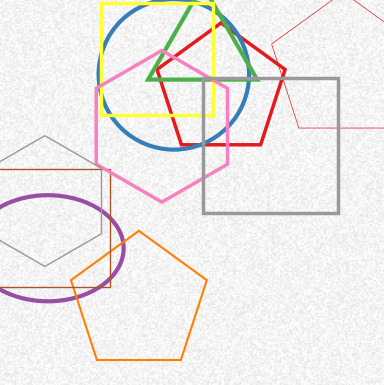[{"shape": "pentagon", "thickness": 0.5, "radius": 0.98, "center": [0.891, 0.825]}, {"shape": "pentagon", "thickness": 2.5, "radius": 0.87, "center": [0.574, 0.765]}, {"shape": "circle", "thickness": 3, "radius": 0.98, "center": [0.452, 0.807]}, {"shape": "triangle", "thickness": 3, "radius": 0.82, "center": [0.526, 0.875]}, {"shape": "oval", "thickness": 3, "radius": 0.98, "center": [0.124, 0.355]}, {"shape": "pentagon", "thickness": 1.5, "radius": 0.93, "center": [0.361, 0.215]}, {"shape": "square", "thickness": 2.5, "radius": 0.72, "center": [0.408, 0.847]}, {"shape": "square", "thickness": 1, "radius": 0.76, "center": [0.134, 0.408]}, {"shape": "hexagon", "thickness": 2.5, "radius": 0.98, "center": [0.42, 0.672]}, {"shape": "square", "thickness": 2.5, "radius": 0.88, "center": [0.702, 0.622]}, {"shape": "hexagon", "thickness": 1, "radius": 0.85, "center": [0.117, 0.478]}]